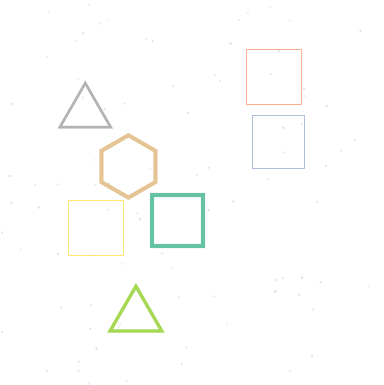[{"shape": "square", "thickness": 3, "radius": 0.33, "center": [0.461, 0.427]}, {"shape": "square", "thickness": 0.5, "radius": 0.36, "center": [0.71, 0.801]}, {"shape": "square", "thickness": 0.5, "radius": 0.34, "center": [0.722, 0.632]}, {"shape": "triangle", "thickness": 2.5, "radius": 0.39, "center": [0.353, 0.179]}, {"shape": "square", "thickness": 0.5, "radius": 0.36, "center": [0.249, 0.409]}, {"shape": "hexagon", "thickness": 3, "radius": 0.41, "center": [0.334, 0.568]}, {"shape": "triangle", "thickness": 2, "radius": 0.38, "center": [0.221, 0.708]}]